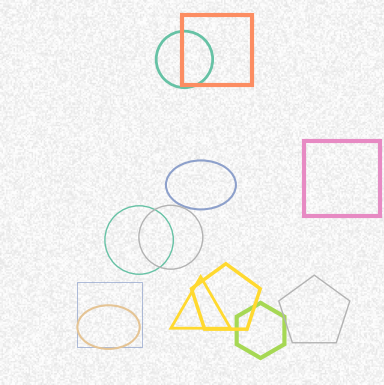[{"shape": "circle", "thickness": 2, "radius": 0.37, "center": [0.479, 0.846]}, {"shape": "circle", "thickness": 1, "radius": 0.44, "center": [0.361, 0.377]}, {"shape": "square", "thickness": 3, "radius": 0.46, "center": [0.563, 0.87]}, {"shape": "oval", "thickness": 1.5, "radius": 0.45, "center": [0.522, 0.52]}, {"shape": "square", "thickness": 0.5, "radius": 0.43, "center": [0.285, 0.183]}, {"shape": "square", "thickness": 3, "radius": 0.49, "center": [0.888, 0.536]}, {"shape": "hexagon", "thickness": 3, "radius": 0.36, "center": [0.677, 0.142]}, {"shape": "pentagon", "thickness": 2.5, "radius": 0.47, "center": [0.587, 0.221]}, {"shape": "triangle", "thickness": 2, "radius": 0.45, "center": [0.521, 0.192]}, {"shape": "oval", "thickness": 1.5, "radius": 0.4, "center": [0.282, 0.15]}, {"shape": "circle", "thickness": 1, "radius": 0.41, "center": [0.444, 0.384]}, {"shape": "pentagon", "thickness": 1, "radius": 0.49, "center": [0.816, 0.188]}]